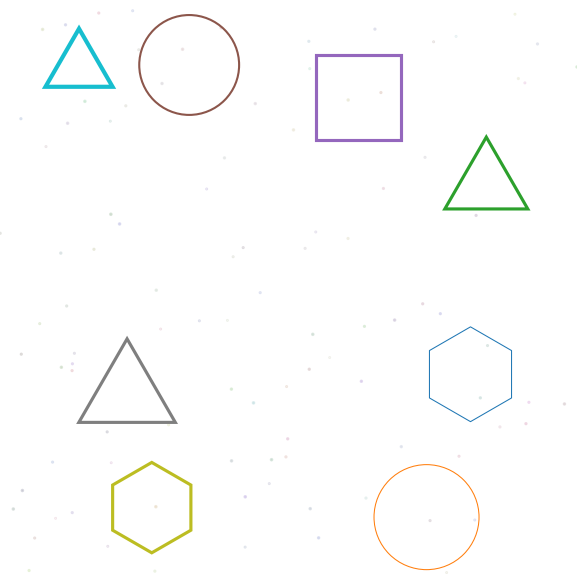[{"shape": "hexagon", "thickness": 0.5, "radius": 0.41, "center": [0.815, 0.351]}, {"shape": "circle", "thickness": 0.5, "radius": 0.45, "center": [0.739, 0.104]}, {"shape": "triangle", "thickness": 1.5, "radius": 0.41, "center": [0.842, 0.679]}, {"shape": "square", "thickness": 1.5, "radius": 0.37, "center": [0.621, 0.83]}, {"shape": "circle", "thickness": 1, "radius": 0.43, "center": [0.328, 0.887]}, {"shape": "triangle", "thickness": 1.5, "radius": 0.48, "center": [0.22, 0.316]}, {"shape": "hexagon", "thickness": 1.5, "radius": 0.39, "center": [0.263, 0.12]}, {"shape": "triangle", "thickness": 2, "radius": 0.34, "center": [0.137, 0.882]}]